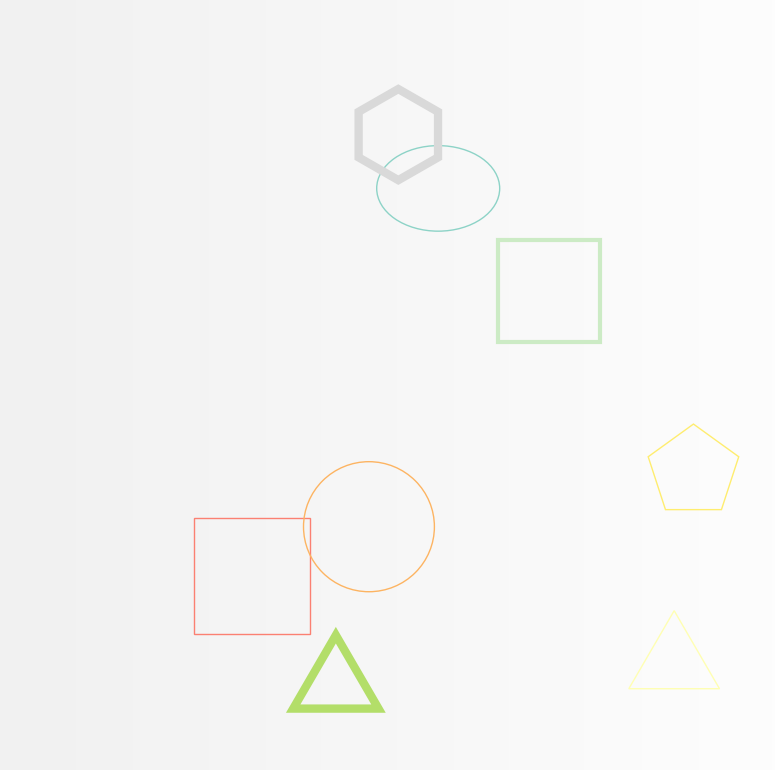[{"shape": "oval", "thickness": 0.5, "radius": 0.4, "center": [0.565, 0.755]}, {"shape": "triangle", "thickness": 0.5, "radius": 0.34, "center": [0.87, 0.139]}, {"shape": "square", "thickness": 0.5, "radius": 0.37, "center": [0.325, 0.252]}, {"shape": "circle", "thickness": 0.5, "radius": 0.42, "center": [0.476, 0.316]}, {"shape": "triangle", "thickness": 3, "radius": 0.32, "center": [0.433, 0.112]}, {"shape": "hexagon", "thickness": 3, "radius": 0.3, "center": [0.514, 0.825]}, {"shape": "square", "thickness": 1.5, "radius": 0.33, "center": [0.708, 0.622]}, {"shape": "pentagon", "thickness": 0.5, "radius": 0.31, "center": [0.895, 0.388]}]